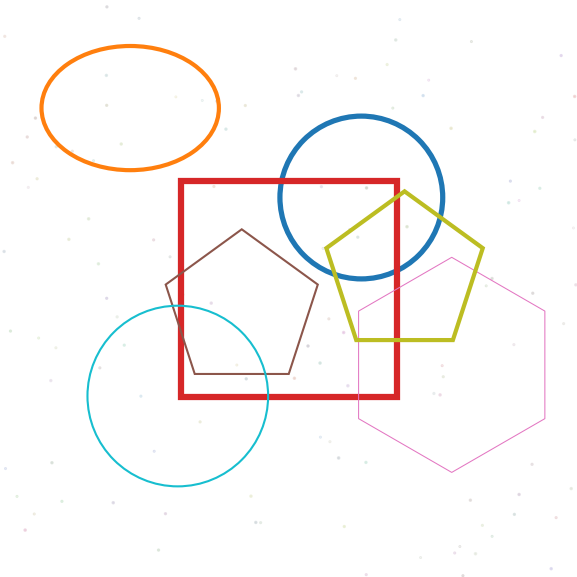[{"shape": "circle", "thickness": 2.5, "radius": 0.7, "center": [0.626, 0.657]}, {"shape": "oval", "thickness": 2, "radius": 0.77, "center": [0.225, 0.812]}, {"shape": "square", "thickness": 3, "radius": 0.94, "center": [0.5, 0.499]}, {"shape": "pentagon", "thickness": 1, "radius": 0.69, "center": [0.419, 0.464]}, {"shape": "hexagon", "thickness": 0.5, "radius": 0.93, "center": [0.782, 0.367]}, {"shape": "pentagon", "thickness": 2, "radius": 0.71, "center": [0.701, 0.525]}, {"shape": "circle", "thickness": 1, "radius": 0.78, "center": [0.308, 0.313]}]